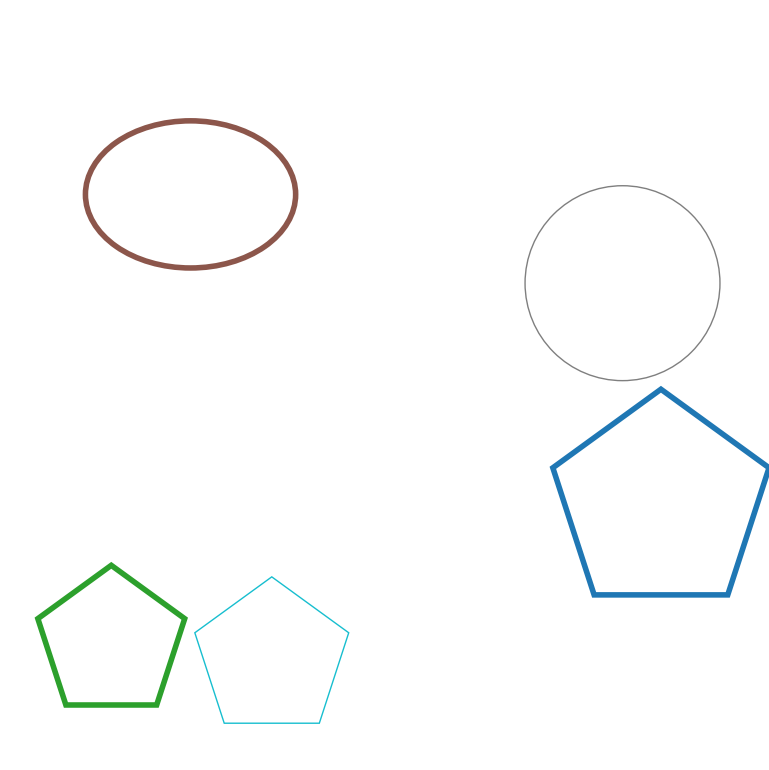[{"shape": "pentagon", "thickness": 2, "radius": 0.74, "center": [0.858, 0.347]}, {"shape": "pentagon", "thickness": 2, "radius": 0.5, "center": [0.145, 0.166]}, {"shape": "oval", "thickness": 2, "radius": 0.68, "center": [0.247, 0.748]}, {"shape": "circle", "thickness": 0.5, "radius": 0.63, "center": [0.808, 0.632]}, {"shape": "pentagon", "thickness": 0.5, "radius": 0.53, "center": [0.353, 0.146]}]